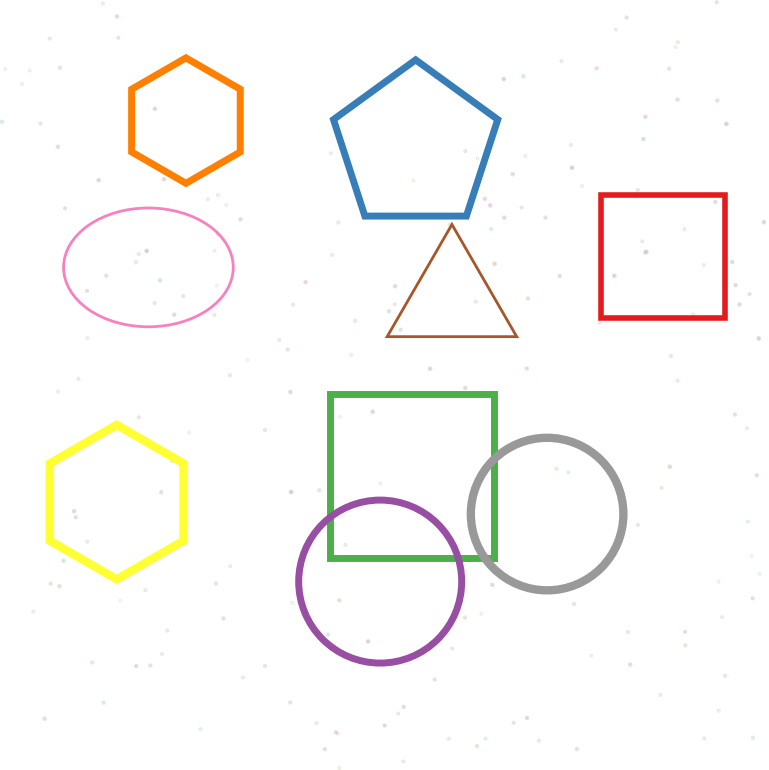[{"shape": "square", "thickness": 2, "radius": 0.4, "center": [0.861, 0.667]}, {"shape": "pentagon", "thickness": 2.5, "radius": 0.56, "center": [0.54, 0.81]}, {"shape": "square", "thickness": 2.5, "radius": 0.53, "center": [0.536, 0.382]}, {"shape": "circle", "thickness": 2.5, "radius": 0.53, "center": [0.494, 0.245]}, {"shape": "hexagon", "thickness": 2.5, "radius": 0.41, "center": [0.241, 0.843]}, {"shape": "hexagon", "thickness": 3, "radius": 0.5, "center": [0.151, 0.348]}, {"shape": "triangle", "thickness": 1, "radius": 0.49, "center": [0.587, 0.611]}, {"shape": "oval", "thickness": 1, "radius": 0.55, "center": [0.193, 0.653]}, {"shape": "circle", "thickness": 3, "radius": 0.5, "center": [0.711, 0.332]}]